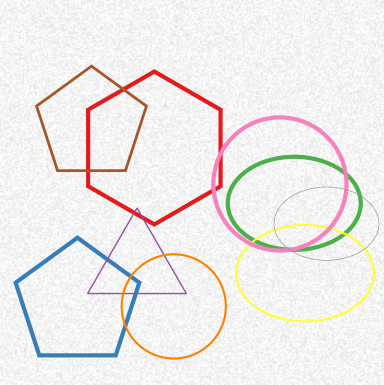[{"shape": "hexagon", "thickness": 3, "radius": 0.99, "center": [0.401, 0.616]}, {"shape": "pentagon", "thickness": 3, "radius": 0.84, "center": [0.201, 0.214]}, {"shape": "oval", "thickness": 3, "radius": 0.86, "center": [0.764, 0.472]}, {"shape": "triangle", "thickness": 1, "radius": 0.74, "center": [0.356, 0.312]}, {"shape": "circle", "thickness": 1.5, "radius": 0.68, "center": [0.451, 0.204]}, {"shape": "oval", "thickness": 1.5, "radius": 0.89, "center": [0.792, 0.29]}, {"shape": "pentagon", "thickness": 2, "radius": 0.75, "center": [0.238, 0.678]}, {"shape": "circle", "thickness": 3, "radius": 0.86, "center": [0.727, 0.522]}, {"shape": "oval", "thickness": 0.5, "radius": 0.68, "center": [0.848, 0.419]}]